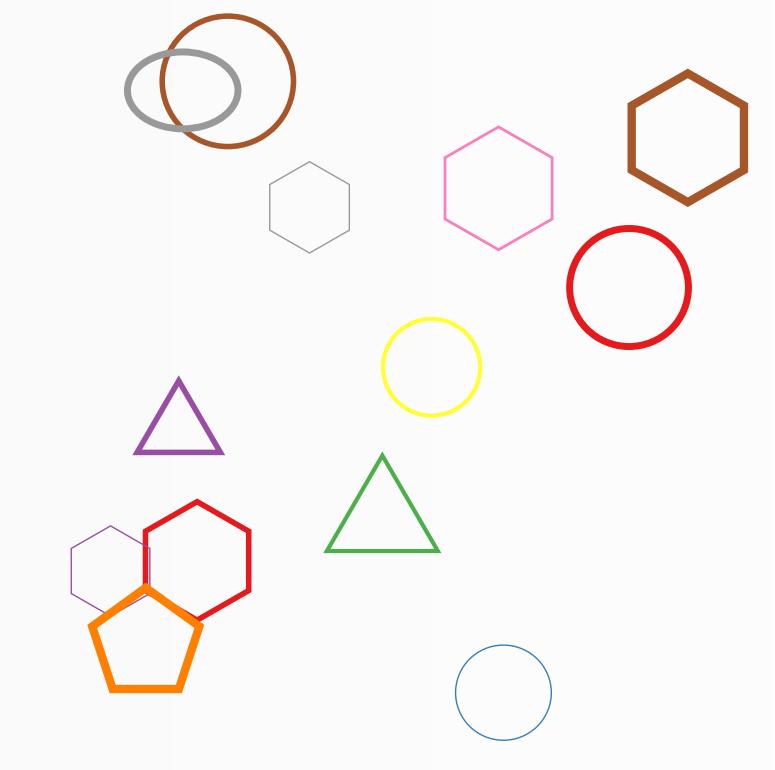[{"shape": "hexagon", "thickness": 2, "radius": 0.38, "center": [0.254, 0.272]}, {"shape": "circle", "thickness": 2.5, "radius": 0.38, "center": [0.812, 0.627]}, {"shape": "circle", "thickness": 0.5, "radius": 0.31, "center": [0.65, 0.1]}, {"shape": "triangle", "thickness": 1.5, "radius": 0.41, "center": [0.493, 0.326]}, {"shape": "hexagon", "thickness": 0.5, "radius": 0.29, "center": [0.143, 0.258]}, {"shape": "triangle", "thickness": 2, "radius": 0.31, "center": [0.231, 0.443]}, {"shape": "pentagon", "thickness": 3, "radius": 0.36, "center": [0.188, 0.164]}, {"shape": "circle", "thickness": 1.5, "radius": 0.31, "center": [0.557, 0.523]}, {"shape": "hexagon", "thickness": 3, "radius": 0.42, "center": [0.888, 0.821]}, {"shape": "circle", "thickness": 2, "radius": 0.42, "center": [0.294, 0.894]}, {"shape": "hexagon", "thickness": 1, "radius": 0.4, "center": [0.643, 0.755]}, {"shape": "hexagon", "thickness": 0.5, "radius": 0.3, "center": [0.399, 0.731]}, {"shape": "oval", "thickness": 2.5, "radius": 0.36, "center": [0.236, 0.883]}]